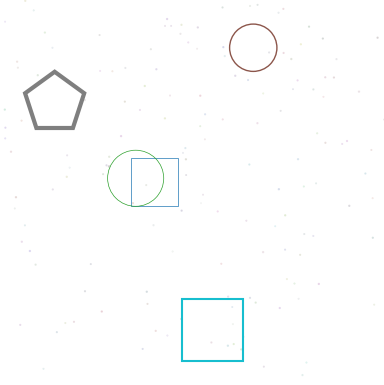[{"shape": "square", "thickness": 0.5, "radius": 0.31, "center": [0.401, 0.528]}, {"shape": "circle", "thickness": 0.5, "radius": 0.36, "center": [0.352, 0.537]}, {"shape": "circle", "thickness": 1, "radius": 0.31, "center": [0.658, 0.876]}, {"shape": "pentagon", "thickness": 3, "radius": 0.4, "center": [0.142, 0.733]}, {"shape": "square", "thickness": 1.5, "radius": 0.4, "center": [0.552, 0.144]}]